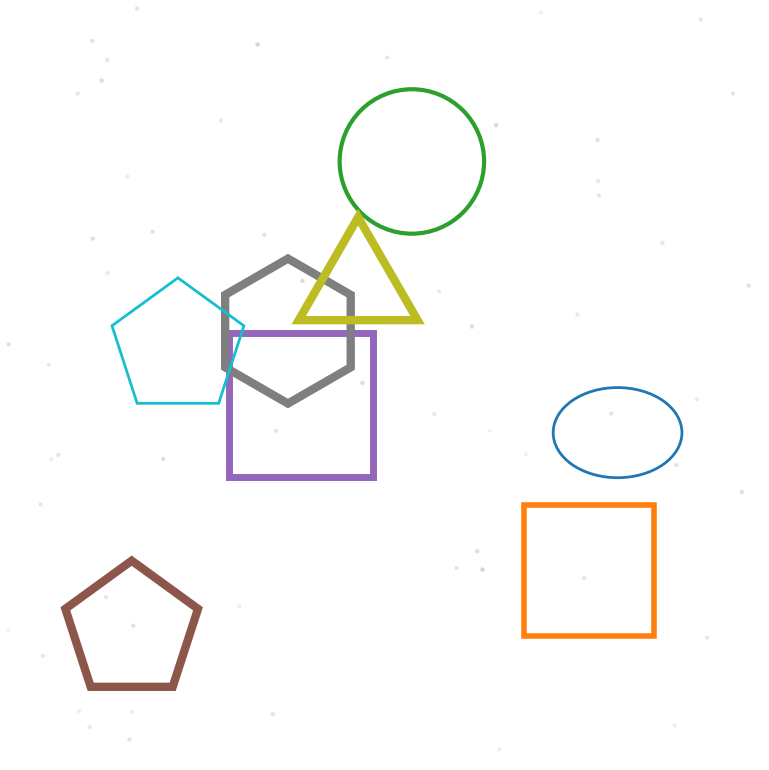[{"shape": "oval", "thickness": 1, "radius": 0.42, "center": [0.802, 0.438]}, {"shape": "square", "thickness": 2, "radius": 0.42, "center": [0.765, 0.259]}, {"shape": "circle", "thickness": 1.5, "radius": 0.47, "center": [0.535, 0.79]}, {"shape": "square", "thickness": 2.5, "radius": 0.47, "center": [0.391, 0.474]}, {"shape": "pentagon", "thickness": 3, "radius": 0.45, "center": [0.171, 0.181]}, {"shape": "hexagon", "thickness": 3, "radius": 0.47, "center": [0.374, 0.57]}, {"shape": "triangle", "thickness": 3, "radius": 0.45, "center": [0.465, 0.629]}, {"shape": "pentagon", "thickness": 1, "radius": 0.45, "center": [0.231, 0.549]}]